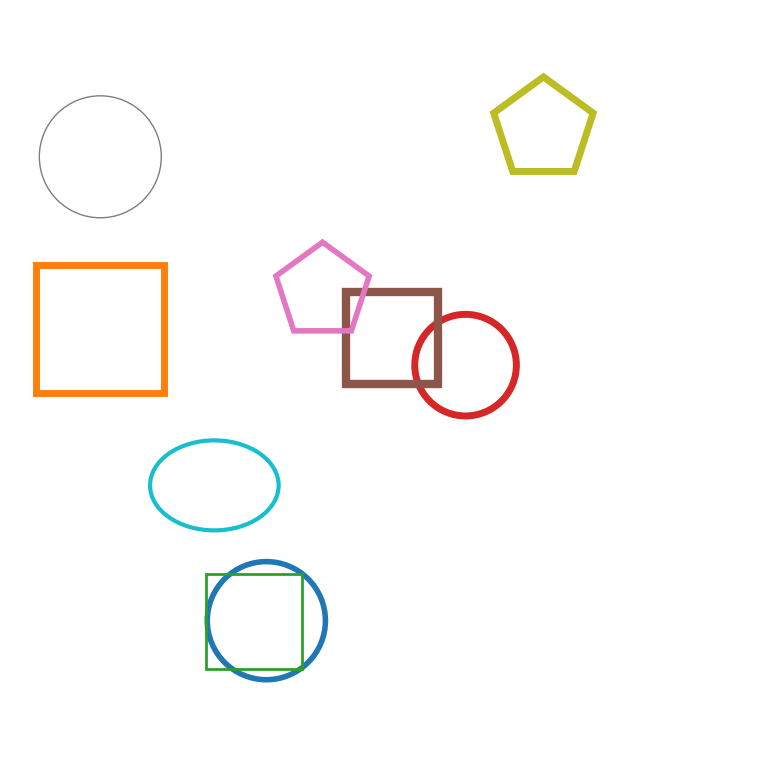[{"shape": "circle", "thickness": 2, "radius": 0.38, "center": [0.346, 0.194]}, {"shape": "square", "thickness": 2.5, "radius": 0.41, "center": [0.13, 0.572]}, {"shape": "square", "thickness": 1, "radius": 0.31, "center": [0.33, 0.193]}, {"shape": "circle", "thickness": 2.5, "radius": 0.33, "center": [0.605, 0.526]}, {"shape": "square", "thickness": 3, "radius": 0.3, "center": [0.509, 0.561]}, {"shape": "pentagon", "thickness": 2, "radius": 0.32, "center": [0.419, 0.622]}, {"shape": "circle", "thickness": 0.5, "radius": 0.4, "center": [0.13, 0.796]}, {"shape": "pentagon", "thickness": 2.5, "radius": 0.34, "center": [0.706, 0.832]}, {"shape": "oval", "thickness": 1.5, "radius": 0.42, "center": [0.278, 0.37]}]